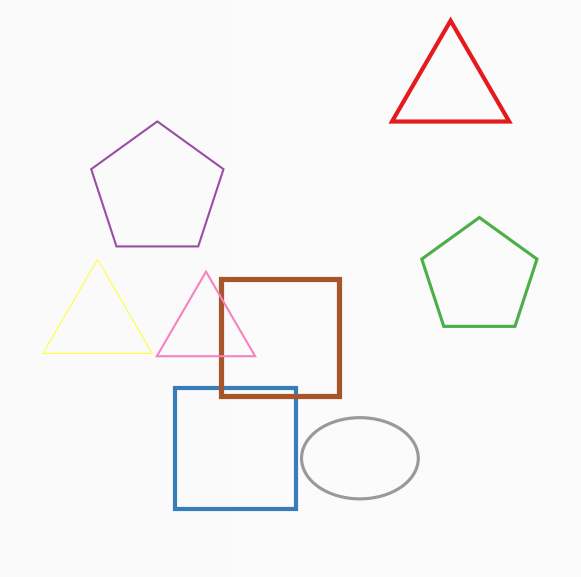[{"shape": "triangle", "thickness": 2, "radius": 0.58, "center": [0.775, 0.847]}, {"shape": "square", "thickness": 2, "radius": 0.52, "center": [0.405, 0.223]}, {"shape": "pentagon", "thickness": 1.5, "radius": 0.52, "center": [0.825, 0.518]}, {"shape": "pentagon", "thickness": 1, "radius": 0.6, "center": [0.271, 0.669]}, {"shape": "triangle", "thickness": 0.5, "radius": 0.54, "center": [0.168, 0.441]}, {"shape": "square", "thickness": 2.5, "radius": 0.51, "center": [0.481, 0.414]}, {"shape": "triangle", "thickness": 1, "radius": 0.49, "center": [0.354, 0.431]}, {"shape": "oval", "thickness": 1.5, "radius": 0.5, "center": [0.619, 0.206]}]